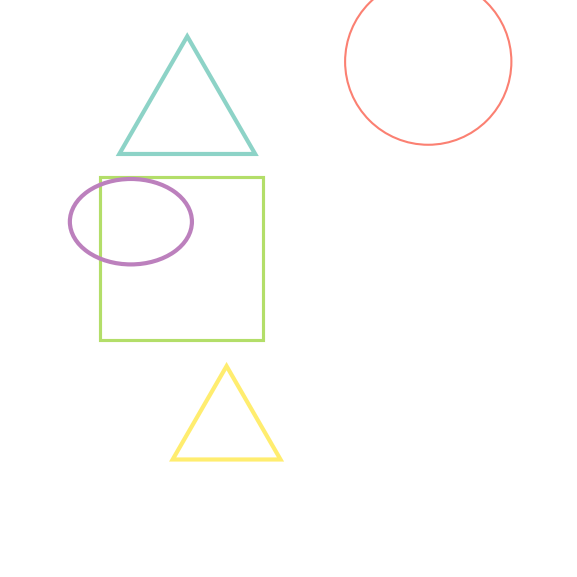[{"shape": "triangle", "thickness": 2, "radius": 0.68, "center": [0.324, 0.8]}, {"shape": "circle", "thickness": 1, "radius": 0.72, "center": [0.742, 0.892]}, {"shape": "square", "thickness": 1.5, "radius": 0.7, "center": [0.314, 0.552]}, {"shape": "oval", "thickness": 2, "radius": 0.53, "center": [0.227, 0.615]}, {"shape": "triangle", "thickness": 2, "radius": 0.54, "center": [0.392, 0.257]}]